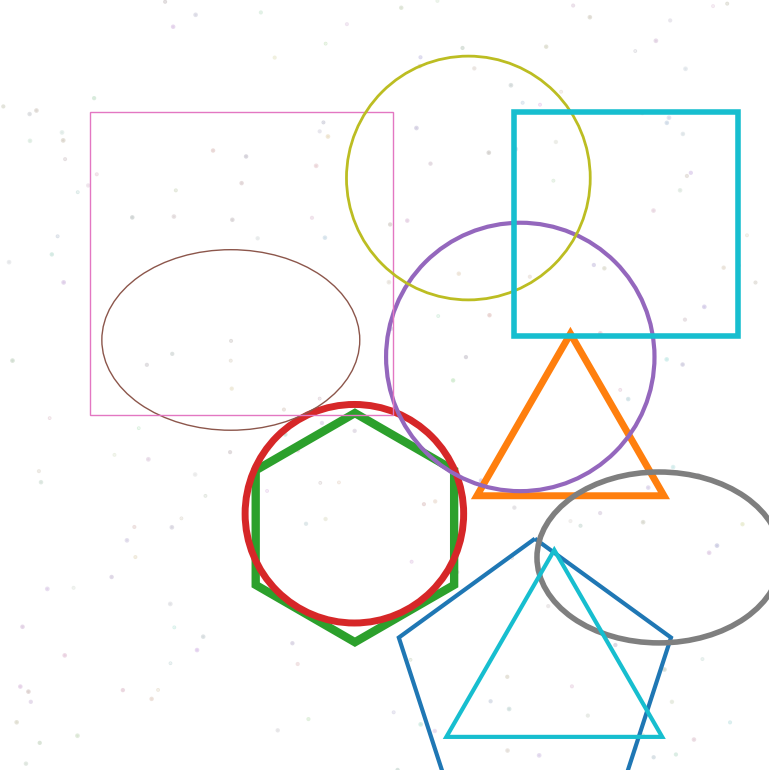[{"shape": "pentagon", "thickness": 1.5, "radius": 0.93, "center": [0.695, 0.115]}, {"shape": "triangle", "thickness": 2.5, "radius": 0.7, "center": [0.741, 0.426]}, {"shape": "hexagon", "thickness": 3, "radius": 0.74, "center": [0.461, 0.315]}, {"shape": "circle", "thickness": 2.5, "radius": 0.71, "center": [0.46, 0.333]}, {"shape": "circle", "thickness": 1.5, "radius": 0.87, "center": [0.676, 0.536]}, {"shape": "oval", "thickness": 0.5, "radius": 0.84, "center": [0.3, 0.558]}, {"shape": "square", "thickness": 0.5, "radius": 0.98, "center": [0.314, 0.658]}, {"shape": "oval", "thickness": 2, "radius": 0.79, "center": [0.856, 0.276]}, {"shape": "circle", "thickness": 1, "radius": 0.79, "center": [0.608, 0.769]}, {"shape": "square", "thickness": 2, "radius": 0.73, "center": [0.813, 0.709]}, {"shape": "triangle", "thickness": 1.5, "radius": 0.81, "center": [0.72, 0.124]}]